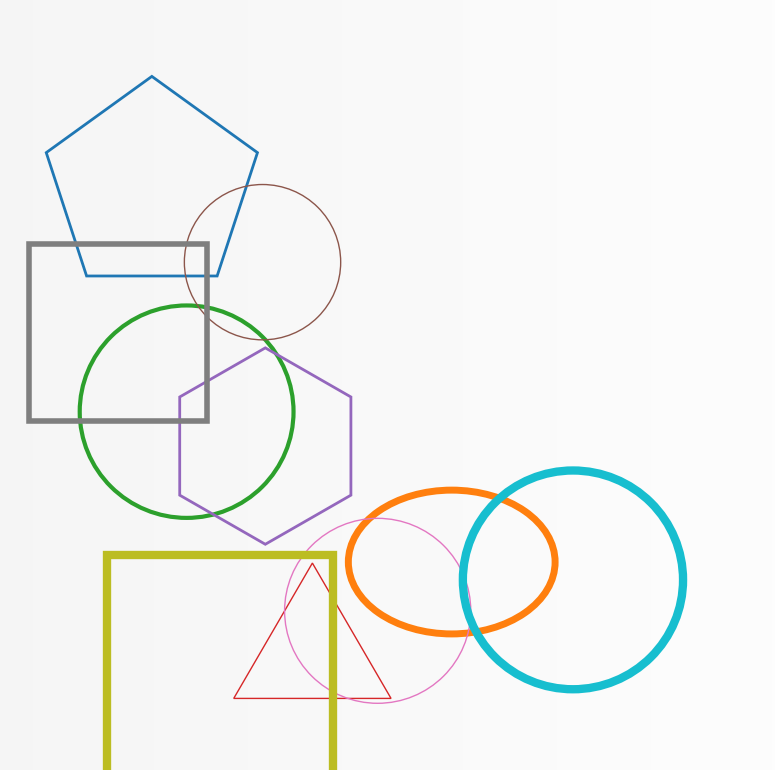[{"shape": "pentagon", "thickness": 1, "radius": 0.72, "center": [0.196, 0.758]}, {"shape": "oval", "thickness": 2.5, "radius": 0.67, "center": [0.583, 0.27]}, {"shape": "circle", "thickness": 1.5, "radius": 0.69, "center": [0.241, 0.465]}, {"shape": "triangle", "thickness": 0.5, "radius": 0.59, "center": [0.403, 0.152]}, {"shape": "hexagon", "thickness": 1, "radius": 0.64, "center": [0.342, 0.421]}, {"shape": "circle", "thickness": 0.5, "radius": 0.5, "center": [0.339, 0.66]}, {"shape": "circle", "thickness": 0.5, "radius": 0.6, "center": [0.487, 0.207]}, {"shape": "square", "thickness": 2, "radius": 0.57, "center": [0.153, 0.568]}, {"shape": "square", "thickness": 3, "radius": 0.73, "center": [0.284, 0.133]}, {"shape": "circle", "thickness": 3, "radius": 0.71, "center": [0.739, 0.247]}]